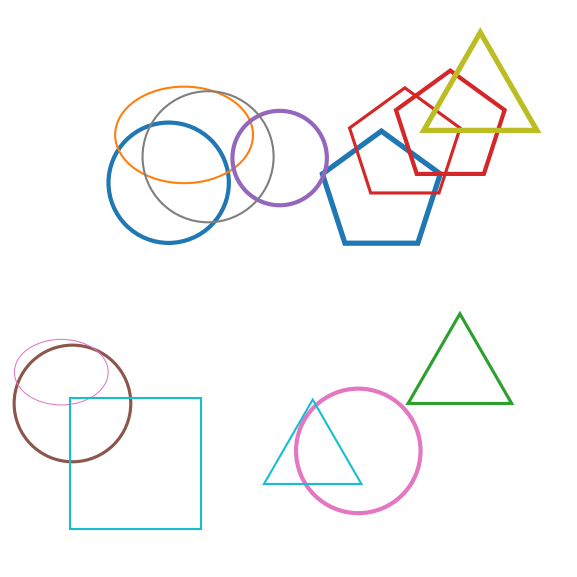[{"shape": "circle", "thickness": 2, "radius": 0.52, "center": [0.292, 0.683]}, {"shape": "pentagon", "thickness": 2.5, "radius": 0.54, "center": [0.66, 0.665]}, {"shape": "oval", "thickness": 1, "radius": 0.6, "center": [0.319, 0.766]}, {"shape": "triangle", "thickness": 1.5, "radius": 0.52, "center": [0.796, 0.352]}, {"shape": "pentagon", "thickness": 2, "radius": 0.49, "center": [0.78, 0.778]}, {"shape": "pentagon", "thickness": 1.5, "radius": 0.5, "center": [0.701, 0.746]}, {"shape": "circle", "thickness": 2, "radius": 0.41, "center": [0.484, 0.725]}, {"shape": "circle", "thickness": 1.5, "radius": 0.5, "center": [0.125, 0.301]}, {"shape": "circle", "thickness": 2, "radius": 0.54, "center": [0.62, 0.218]}, {"shape": "oval", "thickness": 0.5, "radius": 0.41, "center": [0.106, 0.355]}, {"shape": "circle", "thickness": 1, "radius": 0.57, "center": [0.36, 0.728]}, {"shape": "triangle", "thickness": 2.5, "radius": 0.57, "center": [0.832, 0.83]}, {"shape": "triangle", "thickness": 1, "radius": 0.49, "center": [0.541, 0.21]}, {"shape": "square", "thickness": 1, "radius": 0.57, "center": [0.235, 0.196]}]